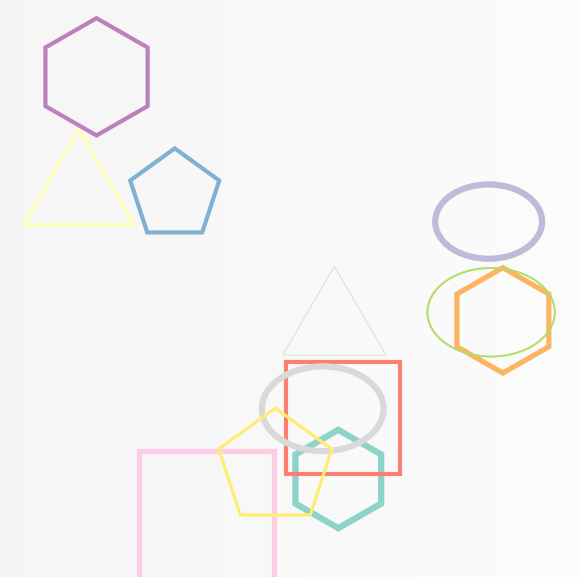[{"shape": "hexagon", "thickness": 3, "radius": 0.43, "center": [0.582, 0.17]}, {"shape": "triangle", "thickness": 1.5, "radius": 0.55, "center": [0.136, 0.665]}, {"shape": "oval", "thickness": 3, "radius": 0.46, "center": [0.841, 0.615]}, {"shape": "square", "thickness": 2, "radius": 0.49, "center": [0.59, 0.275]}, {"shape": "pentagon", "thickness": 2, "radius": 0.4, "center": [0.301, 0.662]}, {"shape": "hexagon", "thickness": 2.5, "radius": 0.46, "center": [0.865, 0.444]}, {"shape": "oval", "thickness": 1, "radius": 0.55, "center": [0.845, 0.458]}, {"shape": "square", "thickness": 2.5, "radius": 0.58, "center": [0.355, 0.102]}, {"shape": "oval", "thickness": 3, "radius": 0.52, "center": [0.555, 0.291]}, {"shape": "hexagon", "thickness": 2, "radius": 0.51, "center": [0.166, 0.866]}, {"shape": "triangle", "thickness": 0.5, "radius": 0.51, "center": [0.575, 0.436]}, {"shape": "pentagon", "thickness": 1.5, "radius": 0.51, "center": [0.474, 0.19]}]